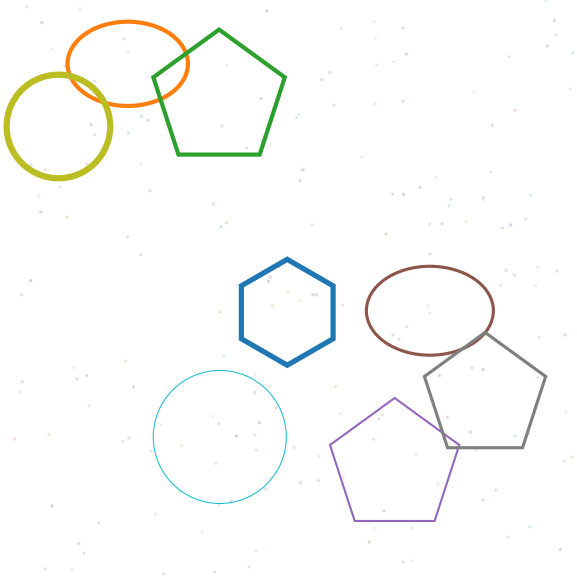[{"shape": "hexagon", "thickness": 2.5, "radius": 0.46, "center": [0.497, 0.458]}, {"shape": "oval", "thickness": 2, "radius": 0.52, "center": [0.221, 0.889]}, {"shape": "pentagon", "thickness": 2, "radius": 0.6, "center": [0.379, 0.828]}, {"shape": "pentagon", "thickness": 1, "radius": 0.59, "center": [0.683, 0.192]}, {"shape": "oval", "thickness": 1.5, "radius": 0.55, "center": [0.744, 0.461]}, {"shape": "pentagon", "thickness": 1.5, "radius": 0.55, "center": [0.84, 0.313]}, {"shape": "circle", "thickness": 3, "radius": 0.45, "center": [0.101, 0.78]}, {"shape": "circle", "thickness": 0.5, "radius": 0.58, "center": [0.381, 0.242]}]